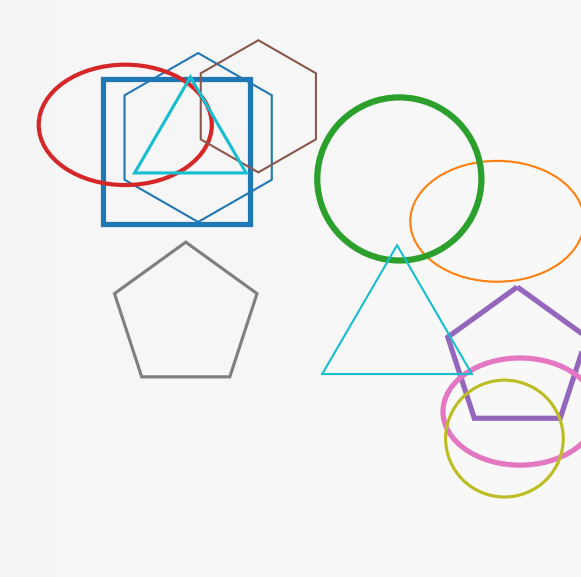[{"shape": "square", "thickness": 2.5, "radius": 0.63, "center": [0.303, 0.737]}, {"shape": "hexagon", "thickness": 1, "radius": 0.73, "center": [0.341, 0.761]}, {"shape": "oval", "thickness": 1, "radius": 0.75, "center": [0.855, 0.616]}, {"shape": "circle", "thickness": 3, "radius": 0.71, "center": [0.687, 0.689]}, {"shape": "oval", "thickness": 2, "radius": 0.74, "center": [0.215, 0.783]}, {"shape": "pentagon", "thickness": 2.5, "radius": 0.63, "center": [0.89, 0.377]}, {"shape": "hexagon", "thickness": 1, "radius": 0.57, "center": [0.444, 0.815]}, {"shape": "oval", "thickness": 2.5, "radius": 0.66, "center": [0.895, 0.286]}, {"shape": "pentagon", "thickness": 1.5, "radius": 0.64, "center": [0.32, 0.451]}, {"shape": "circle", "thickness": 1.5, "radius": 0.51, "center": [0.868, 0.24]}, {"shape": "triangle", "thickness": 1, "radius": 0.74, "center": [0.683, 0.426]}, {"shape": "triangle", "thickness": 1.5, "radius": 0.55, "center": [0.328, 0.755]}]